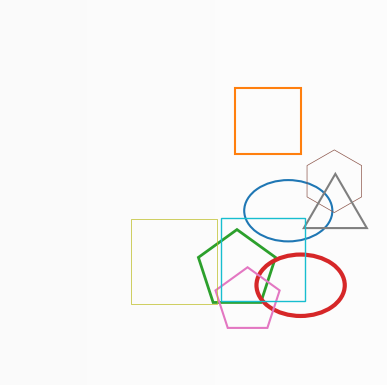[{"shape": "oval", "thickness": 1.5, "radius": 0.57, "center": [0.744, 0.453]}, {"shape": "square", "thickness": 1.5, "radius": 0.43, "center": [0.691, 0.685]}, {"shape": "pentagon", "thickness": 2, "radius": 0.52, "center": [0.612, 0.299]}, {"shape": "oval", "thickness": 3, "radius": 0.57, "center": [0.776, 0.259]}, {"shape": "hexagon", "thickness": 0.5, "radius": 0.41, "center": [0.863, 0.529]}, {"shape": "pentagon", "thickness": 1.5, "radius": 0.44, "center": [0.639, 0.219]}, {"shape": "triangle", "thickness": 1.5, "radius": 0.47, "center": [0.865, 0.455]}, {"shape": "square", "thickness": 0.5, "radius": 0.56, "center": [0.449, 0.32]}, {"shape": "square", "thickness": 1, "radius": 0.54, "center": [0.679, 0.326]}]